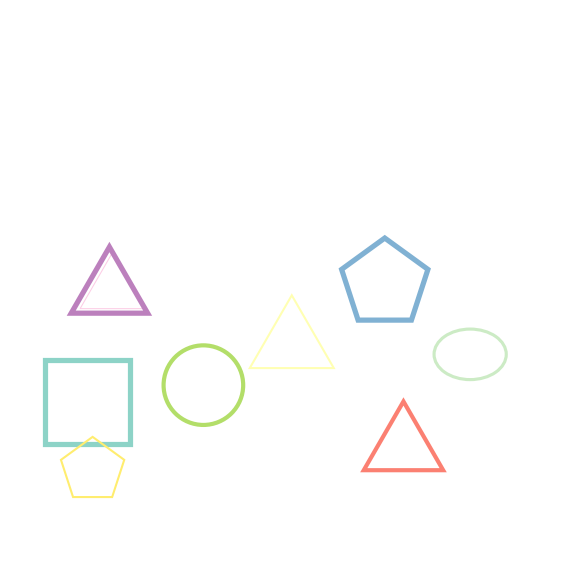[{"shape": "square", "thickness": 2.5, "radius": 0.37, "center": [0.151, 0.303]}, {"shape": "triangle", "thickness": 1, "radius": 0.42, "center": [0.505, 0.404]}, {"shape": "triangle", "thickness": 2, "radius": 0.4, "center": [0.699, 0.225]}, {"shape": "pentagon", "thickness": 2.5, "radius": 0.39, "center": [0.666, 0.508]}, {"shape": "circle", "thickness": 2, "radius": 0.34, "center": [0.352, 0.332]}, {"shape": "triangle", "thickness": 0.5, "radius": 0.32, "center": [0.194, 0.497]}, {"shape": "triangle", "thickness": 2.5, "radius": 0.38, "center": [0.189, 0.495]}, {"shape": "oval", "thickness": 1.5, "radius": 0.31, "center": [0.814, 0.386]}, {"shape": "pentagon", "thickness": 1, "radius": 0.29, "center": [0.16, 0.185]}]